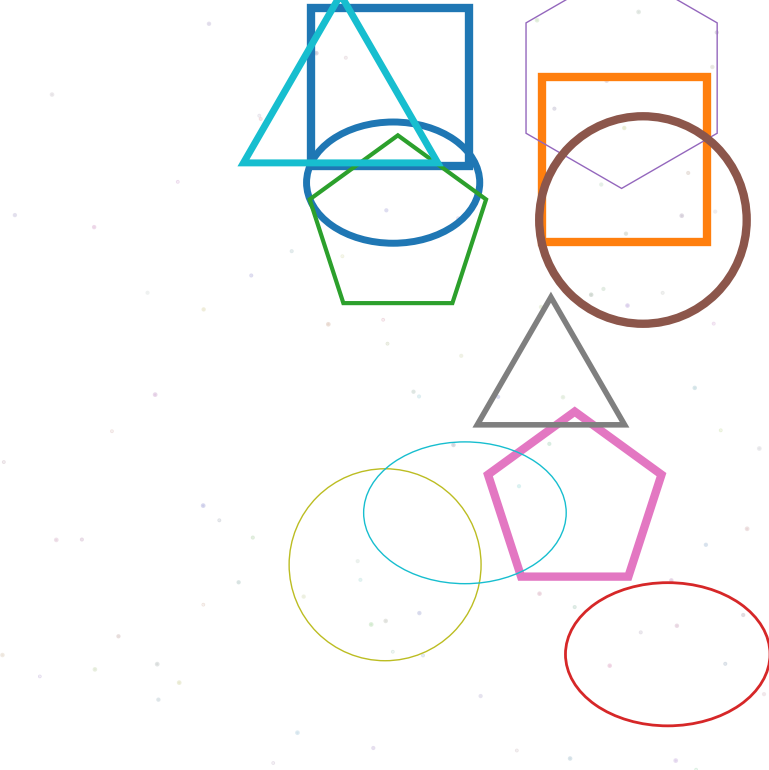[{"shape": "square", "thickness": 3, "radius": 0.51, "center": [0.507, 0.887]}, {"shape": "oval", "thickness": 2.5, "radius": 0.56, "center": [0.511, 0.763]}, {"shape": "square", "thickness": 3, "radius": 0.53, "center": [0.811, 0.793]}, {"shape": "pentagon", "thickness": 1.5, "radius": 0.6, "center": [0.517, 0.704]}, {"shape": "oval", "thickness": 1, "radius": 0.66, "center": [0.867, 0.15]}, {"shape": "hexagon", "thickness": 0.5, "radius": 0.72, "center": [0.807, 0.899]}, {"shape": "circle", "thickness": 3, "radius": 0.67, "center": [0.835, 0.714]}, {"shape": "pentagon", "thickness": 3, "radius": 0.59, "center": [0.746, 0.347]}, {"shape": "triangle", "thickness": 2, "radius": 0.55, "center": [0.715, 0.504]}, {"shape": "circle", "thickness": 0.5, "radius": 0.62, "center": [0.5, 0.267]}, {"shape": "oval", "thickness": 0.5, "radius": 0.66, "center": [0.604, 0.334]}, {"shape": "triangle", "thickness": 2.5, "radius": 0.73, "center": [0.442, 0.861]}]